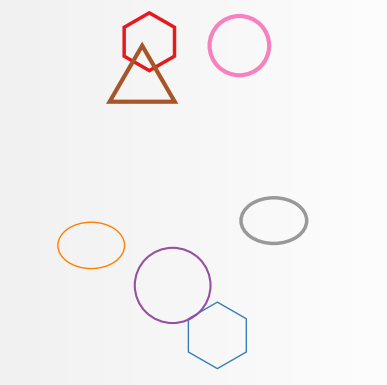[{"shape": "hexagon", "thickness": 2.5, "radius": 0.38, "center": [0.385, 0.892]}, {"shape": "hexagon", "thickness": 1, "radius": 0.43, "center": [0.561, 0.129]}, {"shape": "circle", "thickness": 1.5, "radius": 0.49, "center": [0.446, 0.259]}, {"shape": "oval", "thickness": 1, "radius": 0.43, "center": [0.235, 0.363]}, {"shape": "triangle", "thickness": 3, "radius": 0.49, "center": [0.367, 0.784]}, {"shape": "circle", "thickness": 3, "radius": 0.38, "center": [0.618, 0.881]}, {"shape": "oval", "thickness": 2.5, "radius": 0.42, "center": [0.707, 0.427]}]